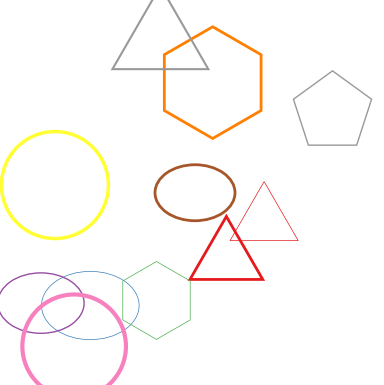[{"shape": "triangle", "thickness": 2, "radius": 0.55, "center": [0.588, 0.329]}, {"shape": "triangle", "thickness": 0.5, "radius": 0.51, "center": [0.686, 0.426]}, {"shape": "oval", "thickness": 0.5, "radius": 0.63, "center": [0.235, 0.206]}, {"shape": "hexagon", "thickness": 0.5, "radius": 0.51, "center": [0.406, 0.22]}, {"shape": "oval", "thickness": 1, "radius": 0.56, "center": [0.106, 0.213]}, {"shape": "hexagon", "thickness": 2, "radius": 0.73, "center": [0.552, 0.785]}, {"shape": "circle", "thickness": 2.5, "radius": 0.69, "center": [0.143, 0.519]}, {"shape": "oval", "thickness": 2, "radius": 0.52, "center": [0.507, 0.499]}, {"shape": "circle", "thickness": 3, "radius": 0.67, "center": [0.193, 0.101]}, {"shape": "pentagon", "thickness": 1, "radius": 0.53, "center": [0.864, 0.709]}, {"shape": "triangle", "thickness": 1.5, "radius": 0.72, "center": [0.417, 0.892]}]